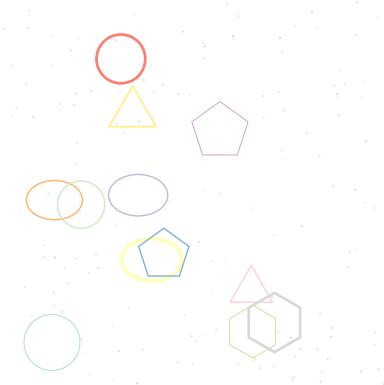[{"shape": "circle", "thickness": 0.5, "radius": 0.36, "center": [0.135, 0.11]}, {"shape": "oval", "thickness": 2.5, "radius": 0.39, "center": [0.395, 0.325]}, {"shape": "oval", "thickness": 1, "radius": 0.38, "center": [0.359, 0.493]}, {"shape": "circle", "thickness": 2, "radius": 0.32, "center": [0.314, 0.847]}, {"shape": "pentagon", "thickness": 1, "radius": 0.34, "center": [0.426, 0.339]}, {"shape": "oval", "thickness": 1, "radius": 0.36, "center": [0.141, 0.48]}, {"shape": "hexagon", "thickness": 0.5, "radius": 0.34, "center": [0.656, 0.139]}, {"shape": "triangle", "thickness": 1, "radius": 0.32, "center": [0.653, 0.247]}, {"shape": "hexagon", "thickness": 2, "radius": 0.38, "center": [0.713, 0.162]}, {"shape": "pentagon", "thickness": 0.5, "radius": 0.38, "center": [0.571, 0.66]}, {"shape": "circle", "thickness": 1, "radius": 0.31, "center": [0.211, 0.468]}, {"shape": "triangle", "thickness": 1, "radius": 0.35, "center": [0.344, 0.706]}]